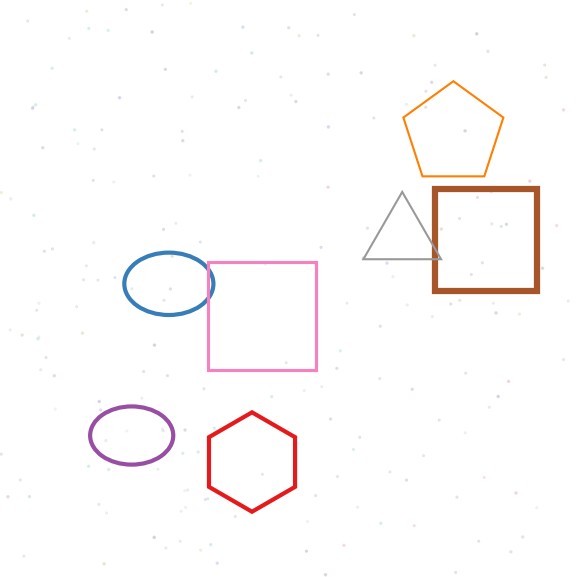[{"shape": "hexagon", "thickness": 2, "radius": 0.43, "center": [0.436, 0.199]}, {"shape": "oval", "thickness": 2, "radius": 0.39, "center": [0.292, 0.508]}, {"shape": "oval", "thickness": 2, "radius": 0.36, "center": [0.228, 0.245]}, {"shape": "pentagon", "thickness": 1, "radius": 0.46, "center": [0.785, 0.767]}, {"shape": "square", "thickness": 3, "radius": 0.44, "center": [0.842, 0.583]}, {"shape": "square", "thickness": 1.5, "radius": 0.47, "center": [0.454, 0.452]}, {"shape": "triangle", "thickness": 1, "radius": 0.39, "center": [0.696, 0.589]}]